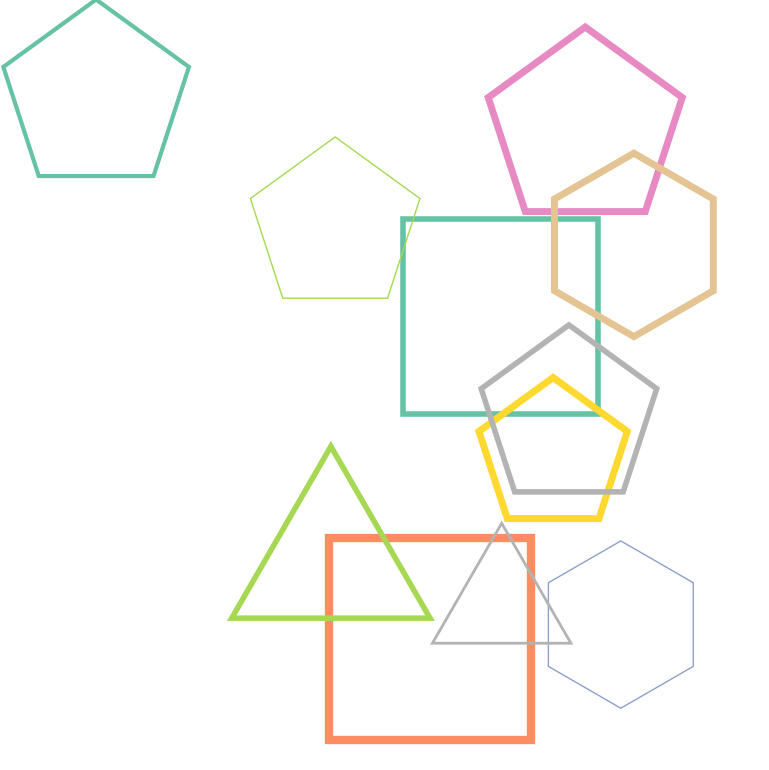[{"shape": "square", "thickness": 2, "radius": 0.63, "center": [0.65, 0.589]}, {"shape": "pentagon", "thickness": 1.5, "radius": 0.63, "center": [0.125, 0.874]}, {"shape": "square", "thickness": 3, "radius": 0.66, "center": [0.558, 0.171]}, {"shape": "hexagon", "thickness": 0.5, "radius": 0.54, "center": [0.806, 0.189]}, {"shape": "pentagon", "thickness": 2.5, "radius": 0.66, "center": [0.76, 0.832]}, {"shape": "triangle", "thickness": 2, "radius": 0.74, "center": [0.43, 0.272]}, {"shape": "pentagon", "thickness": 0.5, "radius": 0.58, "center": [0.435, 0.706]}, {"shape": "pentagon", "thickness": 2.5, "radius": 0.51, "center": [0.718, 0.408]}, {"shape": "hexagon", "thickness": 2.5, "radius": 0.6, "center": [0.823, 0.682]}, {"shape": "triangle", "thickness": 1, "radius": 0.52, "center": [0.652, 0.217]}, {"shape": "pentagon", "thickness": 2, "radius": 0.6, "center": [0.739, 0.458]}]